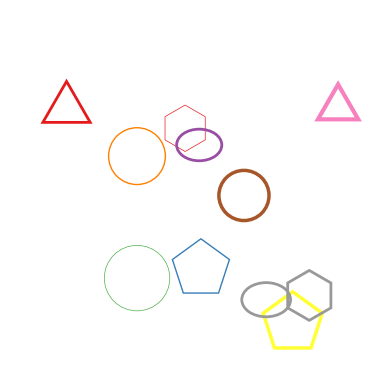[{"shape": "triangle", "thickness": 2, "radius": 0.35, "center": [0.173, 0.718]}, {"shape": "hexagon", "thickness": 0.5, "radius": 0.3, "center": [0.481, 0.667]}, {"shape": "pentagon", "thickness": 1, "radius": 0.39, "center": [0.522, 0.302]}, {"shape": "circle", "thickness": 0.5, "radius": 0.43, "center": [0.356, 0.278]}, {"shape": "oval", "thickness": 2, "radius": 0.29, "center": [0.517, 0.623]}, {"shape": "circle", "thickness": 1, "radius": 0.37, "center": [0.356, 0.594]}, {"shape": "pentagon", "thickness": 2.5, "radius": 0.4, "center": [0.76, 0.161]}, {"shape": "circle", "thickness": 2.5, "radius": 0.33, "center": [0.634, 0.492]}, {"shape": "triangle", "thickness": 3, "radius": 0.3, "center": [0.878, 0.72]}, {"shape": "oval", "thickness": 2, "radius": 0.32, "center": [0.691, 0.222]}, {"shape": "hexagon", "thickness": 2, "radius": 0.32, "center": [0.803, 0.233]}]